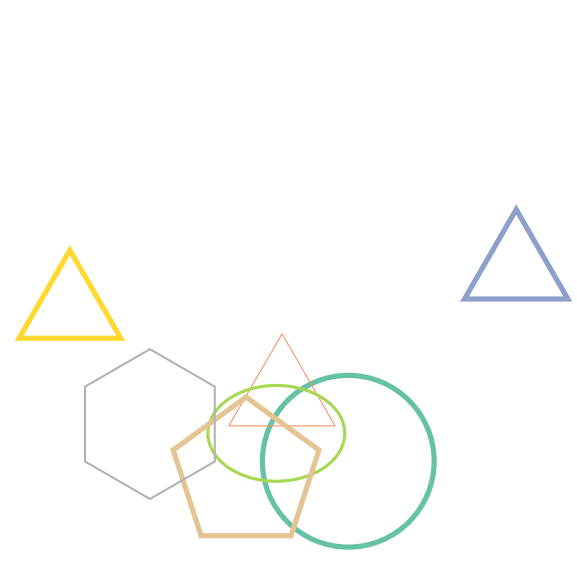[{"shape": "circle", "thickness": 2.5, "radius": 0.74, "center": [0.603, 0.2]}, {"shape": "triangle", "thickness": 0.5, "radius": 0.53, "center": [0.488, 0.315]}, {"shape": "triangle", "thickness": 2.5, "radius": 0.52, "center": [0.894, 0.533]}, {"shape": "oval", "thickness": 1.5, "radius": 0.59, "center": [0.478, 0.249]}, {"shape": "triangle", "thickness": 2.5, "radius": 0.51, "center": [0.121, 0.464]}, {"shape": "pentagon", "thickness": 2.5, "radius": 0.66, "center": [0.426, 0.179]}, {"shape": "hexagon", "thickness": 1, "radius": 0.65, "center": [0.26, 0.265]}]